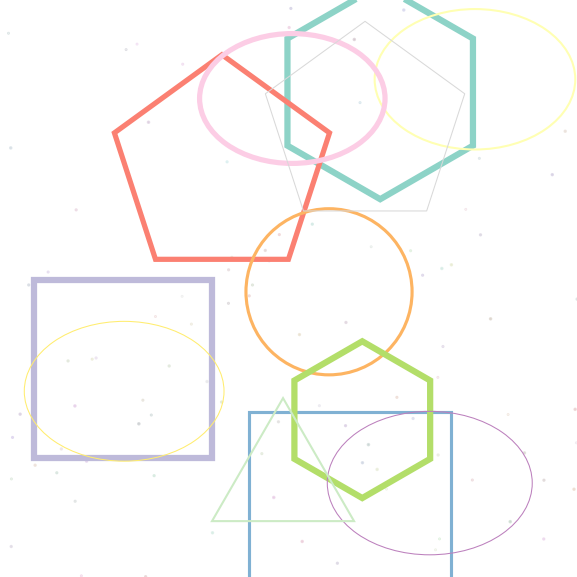[{"shape": "hexagon", "thickness": 3, "radius": 0.93, "center": [0.658, 0.84]}, {"shape": "oval", "thickness": 1, "radius": 0.87, "center": [0.822, 0.862]}, {"shape": "square", "thickness": 3, "radius": 0.77, "center": [0.213, 0.36]}, {"shape": "pentagon", "thickness": 2.5, "radius": 0.98, "center": [0.384, 0.709]}, {"shape": "square", "thickness": 1.5, "radius": 0.88, "center": [0.606, 0.111]}, {"shape": "circle", "thickness": 1.5, "radius": 0.72, "center": [0.57, 0.494]}, {"shape": "hexagon", "thickness": 3, "radius": 0.68, "center": [0.627, 0.272]}, {"shape": "oval", "thickness": 2.5, "radius": 0.8, "center": [0.506, 0.829]}, {"shape": "pentagon", "thickness": 0.5, "radius": 0.91, "center": [0.632, 0.781]}, {"shape": "oval", "thickness": 0.5, "radius": 0.89, "center": [0.744, 0.163]}, {"shape": "triangle", "thickness": 1, "radius": 0.71, "center": [0.49, 0.168]}, {"shape": "oval", "thickness": 0.5, "radius": 0.86, "center": [0.215, 0.322]}]